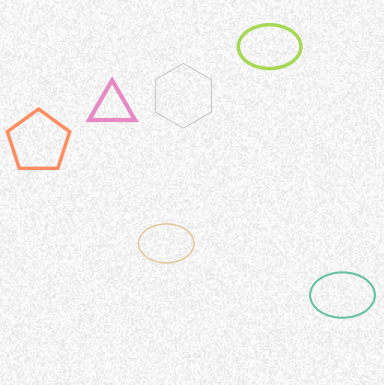[{"shape": "oval", "thickness": 1.5, "radius": 0.42, "center": [0.89, 0.234]}, {"shape": "pentagon", "thickness": 2.5, "radius": 0.43, "center": [0.1, 0.632]}, {"shape": "triangle", "thickness": 3, "radius": 0.34, "center": [0.291, 0.723]}, {"shape": "oval", "thickness": 2.5, "radius": 0.41, "center": [0.7, 0.879]}, {"shape": "oval", "thickness": 1, "radius": 0.36, "center": [0.432, 0.368]}, {"shape": "hexagon", "thickness": 0.5, "radius": 0.42, "center": [0.476, 0.751]}]